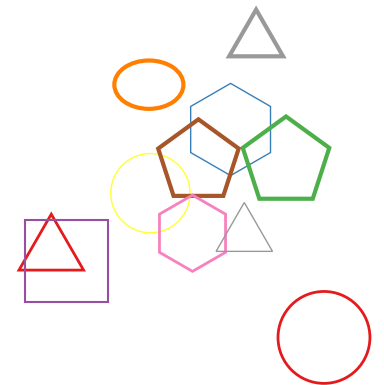[{"shape": "triangle", "thickness": 2, "radius": 0.48, "center": [0.133, 0.347]}, {"shape": "circle", "thickness": 2, "radius": 0.6, "center": [0.841, 0.124]}, {"shape": "hexagon", "thickness": 1, "radius": 0.6, "center": [0.599, 0.664]}, {"shape": "pentagon", "thickness": 3, "radius": 0.59, "center": [0.743, 0.579]}, {"shape": "square", "thickness": 1.5, "radius": 0.54, "center": [0.173, 0.323]}, {"shape": "oval", "thickness": 3, "radius": 0.45, "center": [0.387, 0.78]}, {"shape": "circle", "thickness": 1, "radius": 0.51, "center": [0.391, 0.498]}, {"shape": "pentagon", "thickness": 3, "radius": 0.55, "center": [0.515, 0.58]}, {"shape": "hexagon", "thickness": 2, "radius": 0.5, "center": [0.5, 0.394]}, {"shape": "triangle", "thickness": 3, "radius": 0.4, "center": [0.665, 0.894]}, {"shape": "triangle", "thickness": 1, "radius": 0.42, "center": [0.634, 0.389]}]